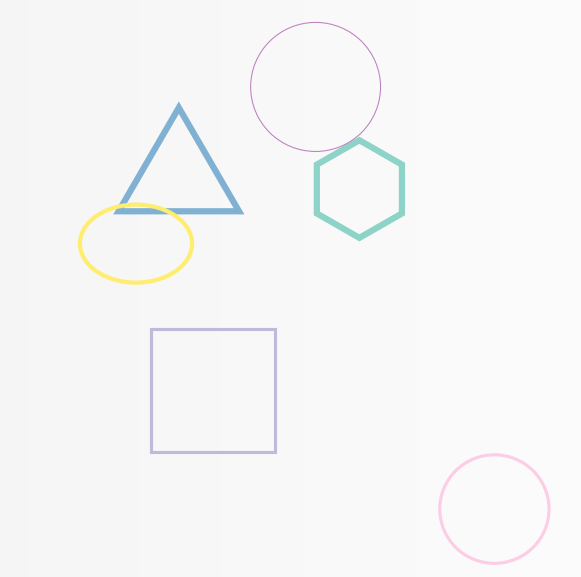[{"shape": "hexagon", "thickness": 3, "radius": 0.42, "center": [0.618, 0.672]}, {"shape": "square", "thickness": 1.5, "radius": 0.53, "center": [0.366, 0.323]}, {"shape": "triangle", "thickness": 3, "radius": 0.6, "center": [0.308, 0.693]}, {"shape": "circle", "thickness": 1.5, "radius": 0.47, "center": [0.851, 0.118]}, {"shape": "circle", "thickness": 0.5, "radius": 0.56, "center": [0.543, 0.849]}, {"shape": "oval", "thickness": 2, "radius": 0.48, "center": [0.234, 0.577]}]